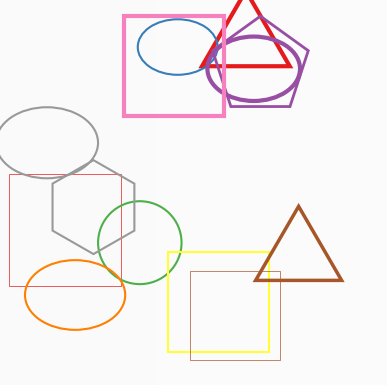[{"shape": "triangle", "thickness": 3, "radius": 0.65, "center": [0.634, 0.893]}, {"shape": "square", "thickness": 0.5, "radius": 0.73, "center": [0.168, 0.403]}, {"shape": "oval", "thickness": 1.5, "radius": 0.51, "center": [0.459, 0.878]}, {"shape": "circle", "thickness": 1.5, "radius": 0.54, "center": [0.361, 0.37]}, {"shape": "oval", "thickness": 3, "radius": 0.6, "center": [0.655, 0.821]}, {"shape": "pentagon", "thickness": 2, "radius": 0.65, "center": [0.672, 0.828]}, {"shape": "oval", "thickness": 1.5, "radius": 0.65, "center": [0.194, 0.234]}, {"shape": "square", "thickness": 1.5, "radius": 0.65, "center": [0.563, 0.215]}, {"shape": "triangle", "thickness": 2.5, "radius": 0.64, "center": [0.771, 0.336]}, {"shape": "square", "thickness": 0.5, "radius": 0.58, "center": [0.607, 0.181]}, {"shape": "square", "thickness": 3, "radius": 0.65, "center": [0.45, 0.829]}, {"shape": "hexagon", "thickness": 1.5, "radius": 0.61, "center": [0.241, 0.462]}, {"shape": "oval", "thickness": 1.5, "radius": 0.66, "center": [0.121, 0.629]}]